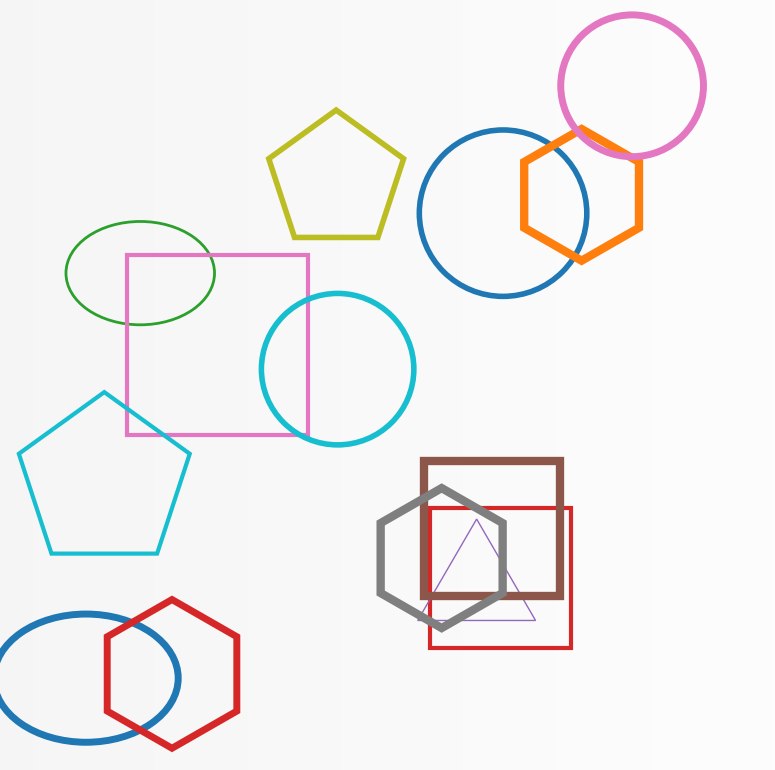[{"shape": "circle", "thickness": 2, "radius": 0.54, "center": [0.649, 0.723]}, {"shape": "oval", "thickness": 2.5, "radius": 0.59, "center": [0.111, 0.119]}, {"shape": "hexagon", "thickness": 3, "radius": 0.43, "center": [0.75, 0.747]}, {"shape": "oval", "thickness": 1, "radius": 0.48, "center": [0.181, 0.645]}, {"shape": "hexagon", "thickness": 2.5, "radius": 0.48, "center": [0.222, 0.125]}, {"shape": "square", "thickness": 1.5, "radius": 0.45, "center": [0.646, 0.249]}, {"shape": "triangle", "thickness": 0.5, "radius": 0.44, "center": [0.615, 0.238]}, {"shape": "square", "thickness": 3, "radius": 0.44, "center": [0.635, 0.314]}, {"shape": "circle", "thickness": 2.5, "radius": 0.46, "center": [0.816, 0.889]}, {"shape": "square", "thickness": 1.5, "radius": 0.58, "center": [0.281, 0.552]}, {"shape": "hexagon", "thickness": 3, "radius": 0.45, "center": [0.57, 0.275]}, {"shape": "pentagon", "thickness": 2, "radius": 0.46, "center": [0.434, 0.766]}, {"shape": "circle", "thickness": 2, "radius": 0.49, "center": [0.436, 0.521]}, {"shape": "pentagon", "thickness": 1.5, "radius": 0.58, "center": [0.135, 0.375]}]